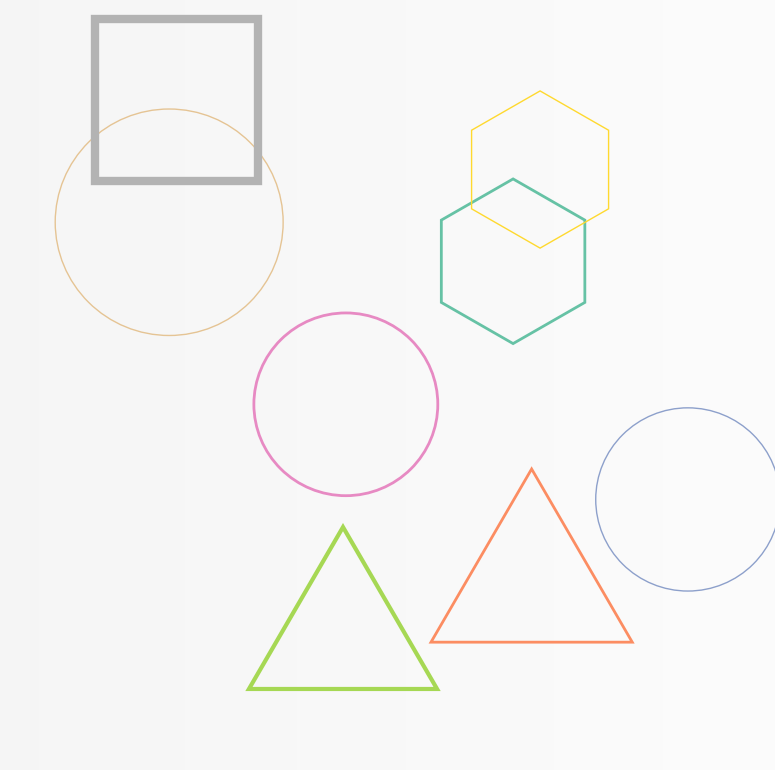[{"shape": "hexagon", "thickness": 1, "radius": 0.53, "center": [0.662, 0.661]}, {"shape": "triangle", "thickness": 1, "radius": 0.75, "center": [0.686, 0.241]}, {"shape": "circle", "thickness": 0.5, "radius": 0.59, "center": [0.888, 0.351]}, {"shape": "circle", "thickness": 1, "radius": 0.59, "center": [0.446, 0.475]}, {"shape": "triangle", "thickness": 1.5, "radius": 0.7, "center": [0.443, 0.175]}, {"shape": "hexagon", "thickness": 0.5, "radius": 0.51, "center": [0.697, 0.78]}, {"shape": "circle", "thickness": 0.5, "radius": 0.74, "center": [0.218, 0.711]}, {"shape": "square", "thickness": 3, "radius": 0.53, "center": [0.228, 0.871]}]